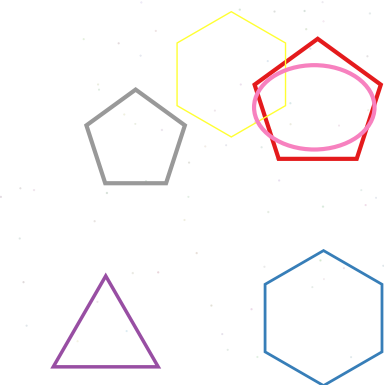[{"shape": "pentagon", "thickness": 3, "radius": 0.86, "center": [0.825, 0.727]}, {"shape": "hexagon", "thickness": 2, "radius": 0.88, "center": [0.84, 0.174]}, {"shape": "triangle", "thickness": 2.5, "radius": 0.79, "center": [0.275, 0.126]}, {"shape": "hexagon", "thickness": 1, "radius": 0.81, "center": [0.601, 0.807]}, {"shape": "oval", "thickness": 3, "radius": 0.78, "center": [0.816, 0.721]}, {"shape": "pentagon", "thickness": 3, "radius": 0.67, "center": [0.352, 0.633]}]